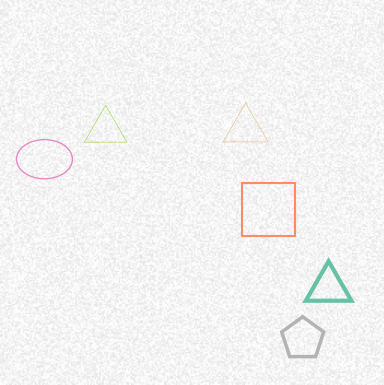[{"shape": "triangle", "thickness": 3, "radius": 0.34, "center": [0.854, 0.253]}, {"shape": "square", "thickness": 1.5, "radius": 0.34, "center": [0.698, 0.456]}, {"shape": "oval", "thickness": 1, "radius": 0.36, "center": [0.115, 0.587]}, {"shape": "triangle", "thickness": 0.5, "radius": 0.32, "center": [0.274, 0.663]}, {"shape": "triangle", "thickness": 0.5, "radius": 0.34, "center": [0.638, 0.665]}, {"shape": "pentagon", "thickness": 2.5, "radius": 0.29, "center": [0.786, 0.12]}]